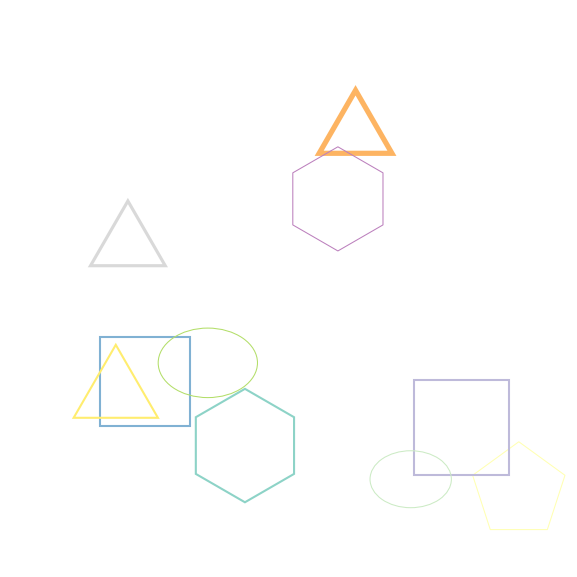[{"shape": "hexagon", "thickness": 1, "radius": 0.49, "center": [0.424, 0.228]}, {"shape": "pentagon", "thickness": 0.5, "radius": 0.42, "center": [0.898, 0.15]}, {"shape": "square", "thickness": 1, "radius": 0.41, "center": [0.8, 0.259]}, {"shape": "square", "thickness": 1, "radius": 0.39, "center": [0.251, 0.339]}, {"shape": "triangle", "thickness": 2.5, "radius": 0.36, "center": [0.616, 0.77]}, {"shape": "oval", "thickness": 0.5, "radius": 0.43, "center": [0.36, 0.371]}, {"shape": "triangle", "thickness": 1.5, "radius": 0.37, "center": [0.221, 0.576]}, {"shape": "hexagon", "thickness": 0.5, "radius": 0.45, "center": [0.585, 0.655]}, {"shape": "oval", "thickness": 0.5, "radius": 0.35, "center": [0.711, 0.169]}, {"shape": "triangle", "thickness": 1, "radius": 0.42, "center": [0.201, 0.318]}]